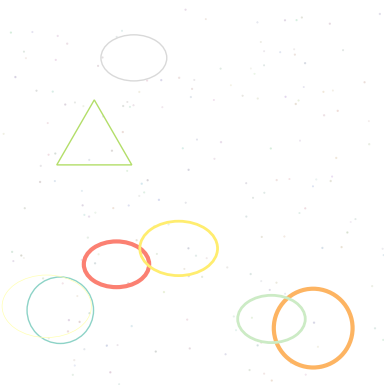[{"shape": "circle", "thickness": 1, "radius": 0.43, "center": [0.157, 0.194]}, {"shape": "oval", "thickness": 0.5, "radius": 0.58, "center": [0.121, 0.204]}, {"shape": "oval", "thickness": 3, "radius": 0.42, "center": [0.303, 0.314]}, {"shape": "circle", "thickness": 3, "radius": 0.51, "center": [0.813, 0.148]}, {"shape": "triangle", "thickness": 1, "radius": 0.56, "center": [0.245, 0.628]}, {"shape": "oval", "thickness": 1, "radius": 0.43, "center": [0.348, 0.85]}, {"shape": "oval", "thickness": 2, "radius": 0.44, "center": [0.705, 0.172]}, {"shape": "oval", "thickness": 2, "radius": 0.5, "center": [0.464, 0.355]}]